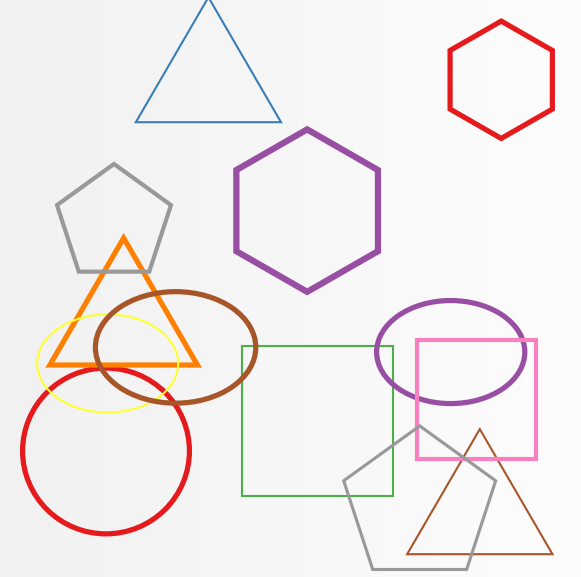[{"shape": "circle", "thickness": 2.5, "radius": 0.72, "center": [0.182, 0.218]}, {"shape": "hexagon", "thickness": 2.5, "radius": 0.51, "center": [0.862, 0.861]}, {"shape": "triangle", "thickness": 1, "radius": 0.72, "center": [0.359, 0.86]}, {"shape": "square", "thickness": 1, "radius": 0.65, "center": [0.547, 0.271]}, {"shape": "oval", "thickness": 2.5, "radius": 0.64, "center": [0.775, 0.39]}, {"shape": "hexagon", "thickness": 3, "radius": 0.7, "center": [0.528, 0.634]}, {"shape": "triangle", "thickness": 2.5, "radius": 0.73, "center": [0.213, 0.44]}, {"shape": "oval", "thickness": 1, "radius": 0.61, "center": [0.185, 0.37]}, {"shape": "triangle", "thickness": 1, "radius": 0.72, "center": [0.825, 0.112]}, {"shape": "oval", "thickness": 2.5, "radius": 0.69, "center": [0.302, 0.398]}, {"shape": "square", "thickness": 2, "radius": 0.51, "center": [0.82, 0.307]}, {"shape": "pentagon", "thickness": 1.5, "radius": 0.69, "center": [0.722, 0.124]}, {"shape": "pentagon", "thickness": 2, "radius": 0.52, "center": [0.196, 0.612]}]